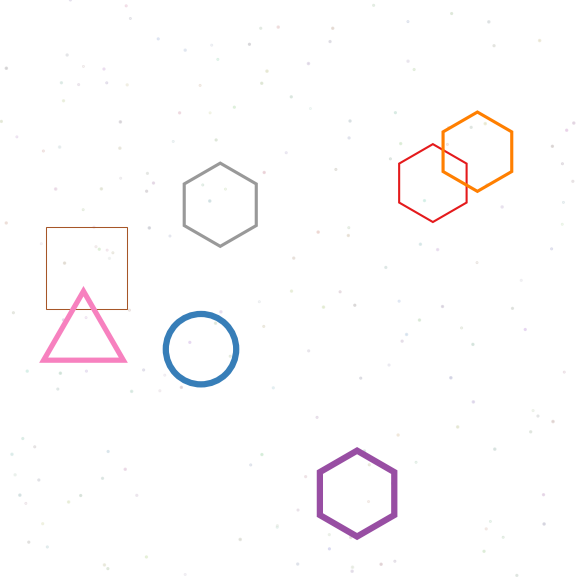[{"shape": "hexagon", "thickness": 1, "radius": 0.34, "center": [0.75, 0.682]}, {"shape": "circle", "thickness": 3, "radius": 0.3, "center": [0.348, 0.395]}, {"shape": "hexagon", "thickness": 3, "radius": 0.37, "center": [0.618, 0.144]}, {"shape": "hexagon", "thickness": 1.5, "radius": 0.34, "center": [0.827, 0.736]}, {"shape": "square", "thickness": 0.5, "radius": 0.35, "center": [0.15, 0.535]}, {"shape": "triangle", "thickness": 2.5, "radius": 0.4, "center": [0.145, 0.415]}, {"shape": "hexagon", "thickness": 1.5, "radius": 0.36, "center": [0.381, 0.645]}]